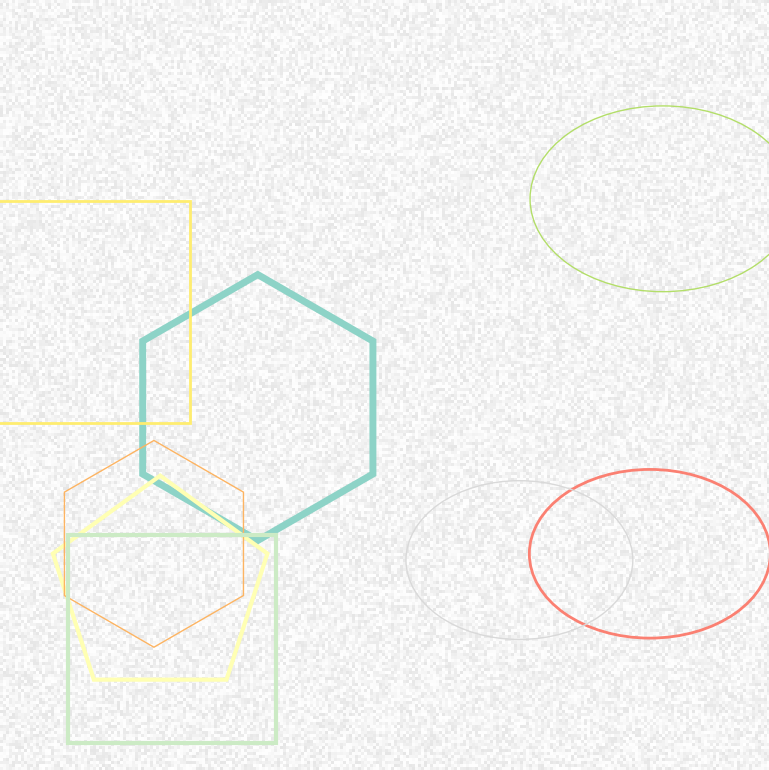[{"shape": "hexagon", "thickness": 2.5, "radius": 0.86, "center": [0.335, 0.471]}, {"shape": "pentagon", "thickness": 1.5, "radius": 0.73, "center": [0.208, 0.236]}, {"shape": "oval", "thickness": 1, "radius": 0.78, "center": [0.844, 0.281]}, {"shape": "hexagon", "thickness": 0.5, "radius": 0.67, "center": [0.2, 0.294]}, {"shape": "oval", "thickness": 0.5, "radius": 0.86, "center": [0.861, 0.742]}, {"shape": "oval", "thickness": 0.5, "radius": 0.74, "center": [0.675, 0.273]}, {"shape": "square", "thickness": 1.5, "radius": 0.68, "center": [0.223, 0.17]}, {"shape": "square", "thickness": 1, "radius": 0.72, "center": [0.103, 0.595]}]